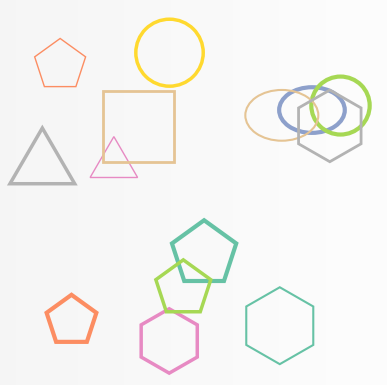[{"shape": "pentagon", "thickness": 3, "radius": 0.44, "center": [0.527, 0.341]}, {"shape": "hexagon", "thickness": 1.5, "radius": 0.5, "center": [0.722, 0.154]}, {"shape": "pentagon", "thickness": 1, "radius": 0.35, "center": [0.155, 0.831]}, {"shape": "pentagon", "thickness": 3, "radius": 0.34, "center": [0.184, 0.167]}, {"shape": "oval", "thickness": 3, "radius": 0.42, "center": [0.805, 0.714]}, {"shape": "hexagon", "thickness": 2.5, "radius": 0.42, "center": [0.437, 0.114]}, {"shape": "triangle", "thickness": 1, "radius": 0.35, "center": [0.294, 0.574]}, {"shape": "pentagon", "thickness": 2.5, "radius": 0.37, "center": [0.473, 0.251]}, {"shape": "circle", "thickness": 3, "radius": 0.38, "center": [0.879, 0.726]}, {"shape": "circle", "thickness": 2.5, "radius": 0.43, "center": [0.437, 0.863]}, {"shape": "square", "thickness": 2, "radius": 0.46, "center": [0.358, 0.672]}, {"shape": "oval", "thickness": 1.5, "radius": 0.47, "center": [0.727, 0.7]}, {"shape": "triangle", "thickness": 2.5, "radius": 0.48, "center": [0.109, 0.571]}, {"shape": "hexagon", "thickness": 2, "radius": 0.47, "center": [0.851, 0.673]}]